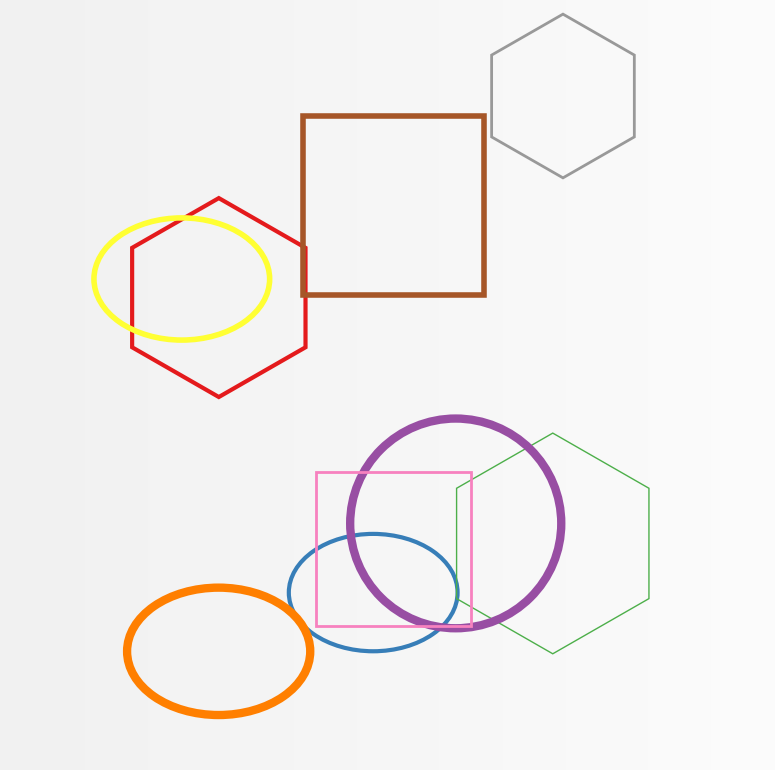[{"shape": "hexagon", "thickness": 1.5, "radius": 0.65, "center": [0.282, 0.614]}, {"shape": "oval", "thickness": 1.5, "radius": 0.54, "center": [0.482, 0.23]}, {"shape": "hexagon", "thickness": 0.5, "radius": 0.72, "center": [0.713, 0.294]}, {"shape": "circle", "thickness": 3, "radius": 0.68, "center": [0.588, 0.32]}, {"shape": "oval", "thickness": 3, "radius": 0.59, "center": [0.282, 0.154]}, {"shape": "oval", "thickness": 2, "radius": 0.57, "center": [0.235, 0.638]}, {"shape": "square", "thickness": 2, "radius": 0.58, "center": [0.508, 0.733]}, {"shape": "square", "thickness": 1, "radius": 0.5, "center": [0.508, 0.287]}, {"shape": "hexagon", "thickness": 1, "radius": 0.53, "center": [0.726, 0.875]}]